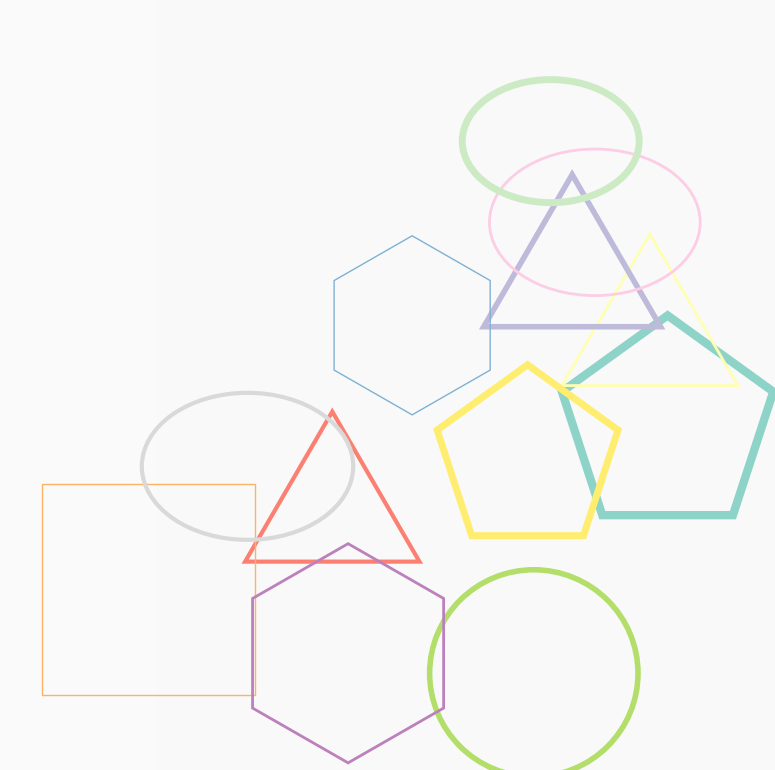[{"shape": "pentagon", "thickness": 3, "radius": 0.72, "center": [0.861, 0.447]}, {"shape": "triangle", "thickness": 1, "radius": 0.66, "center": [0.839, 0.565]}, {"shape": "triangle", "thickness": 2, "radius": 0.66, "center": [0.738, 0.642]}, {"shape": "triangle", "thickness": 1.5, "radius": 0.65, "center": [0.429, 0.336]}, {"shape": "hexagon", "thickness": 0.5, "radius": 0.58, "center": [0.532, 0.578]}, {"shape": "square", "thickness": 0.5, "radius": 0.69, "center": [0.192, 0.234]}, {"shape": "circle", "thickness": 2, "radius": 0.67, "center": [0.689, 0.126]}, {"shape": "oval", "thickness": 1, "radius": 0.68, "center": [0.767, 0.711]}, {"shape": "oval", "thickness": 1.5, "radius": 0.68, "center": [0.319, 0.394]}, {"shape": "hexagon", "thickness": 1, "radius": 0.71, "center": [0.449, 0.152]}, {"shape": "oval", "thickness": 2.5, "radius": 0.57, "center": [0.711, 0.817]}, {"shape": "pentagon", "thickness": 2.5, "radius": 0.61, "center": [0.681, 0.404]}]